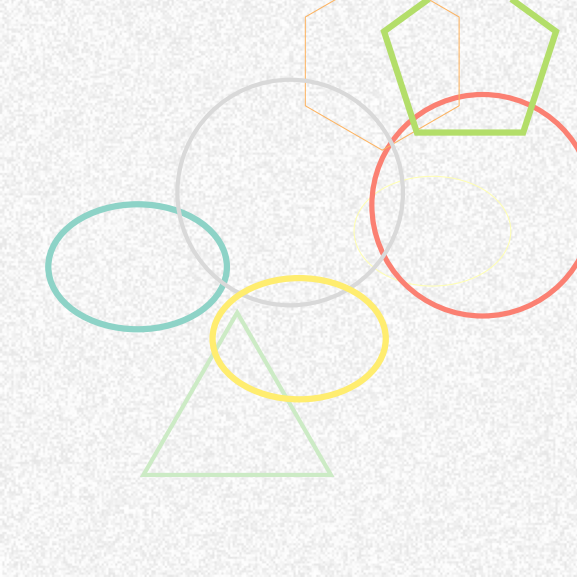[{"shape": "oval", "thickness": 3, "radius": 0.77, "center": [0.238, 0.537]}, {"shape": "oval", "thickness": 0.5, "radius": 0.68, "center": [0.749, 0.599]}, {"shape": "circle", "thickness": 2.5, "radius": 0.96, "center": [0.836, 0.644]}, {"shape": "hexagon", "thickness": 0.5, "radius": 0.77, "center": [0.662, 0.893]}, {"shape": "pentagon", "thickness": 3, "radius": 0.78, "center": [0.814, 0.896]}, {"shape": "circle", "thickness": 2, "radius": 0.98, "center": [0.502, 0.666]}, {"shape": "triangle", "thickness": 2, "radius": 0.94, "center": [0.411, 0.27]}, {"shape": "oval", "thickness": 3, "radius": 0.75, "center": [0.518, 0.413]}]